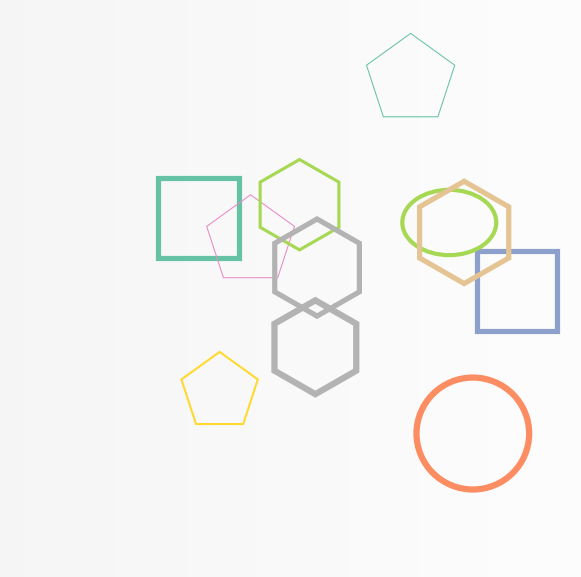[{"shape": "pentagon", "thickness": 0.5, "radius": 0.4, "center": [0.706, 0.862]}, {"shape": "square", "thickness": 2.5, "radius": 0.35, "center": [0.342, 0.622]}, {"shape": "circle", "thickness": 3, "radius": 0.48, "center": [0.813, 0.248]}, {"shape": "square", "thickness": 2.5, "radius": 0.34, "center": [0.889, 0.496]}, {"shape": "pentagon", "thickness": 0.5, "radius": 0.4, "center": [0.431, 0.583]}, {"shape": "hexagon", "thickness": 1.5, "radius": 0.39, "center": [0.515, 0.645]}, {"shape": "oval", "thickness": 2, "radius": 0.4, "center": [0.773, 0.614]}, {"shape": "pentagon", "thickness": 1, "radius": 0.35, "center": [0.378, 0.321]}, {"shape": "hexagon", "thickness": 2.5, "radius": 0.44, "center": [0.799, 0.597]}, {"shape": "hexagon", "thickness": 2.5, "radius": 0.42, "center": [0.545, 0.536]}, {"shape": "hexagon", "thickness": 3, "radius": 0.41, "center": [0.543, 0.398]}]